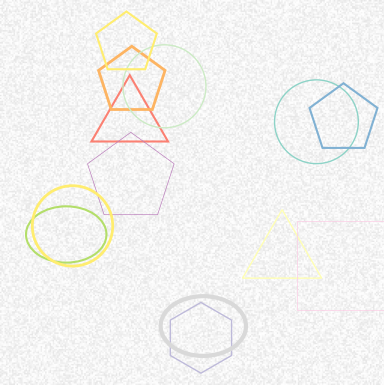[{"shape": "circle", "thickness": 1, "radius": 0.54, "center": [0.822, 0.684]}, {"shape": "triangle", "thickness": 1, "radius": 0.59, "center": [0.733, 0.337]}, {"shape": "hexagon", "thickness": 1, "radius": 0.46, "center": [0.522, 0.123]}, {"shape": "triangle", "thickness": 1.5, "radius": 0.57, "center": [0.337, 0.69]}, {"shape": "pentagon", "thickness": 1.5, "radius": 0.46, "center": [0.892, 0.691]}, {"shape": "pentagon", "thickness": 2, "radius": 0.45, "center": [0.342, 0.789]}, {"shape": "oval", "thickness": 1.5, "radius": 0.52, "center": [0.172, 0.391]}, {"shape": "square", "thickness": 0.5, "radius": 0.57, "center": [0.887, 0.311]}, {"shape": "oval", "thickness": 3, "radius": 0.55, "center": [0.528, 0.153]}, {"shape": "pentagon", "thickness": 0.5, "radius": 0.59, "center": [0.34, 0.538]}, {"shape": "circle", "thickness": 1, "radius": 0.54, "center": [0.427, 0.776]}, {"shape": "pentagon", "thickness": 1.5, "radius": 0.41, "center": [0.328, 0.887]}, {"shape": "circle", "thickness": 2, "radius": 0.52, "center": [0.188, 0.413]}]